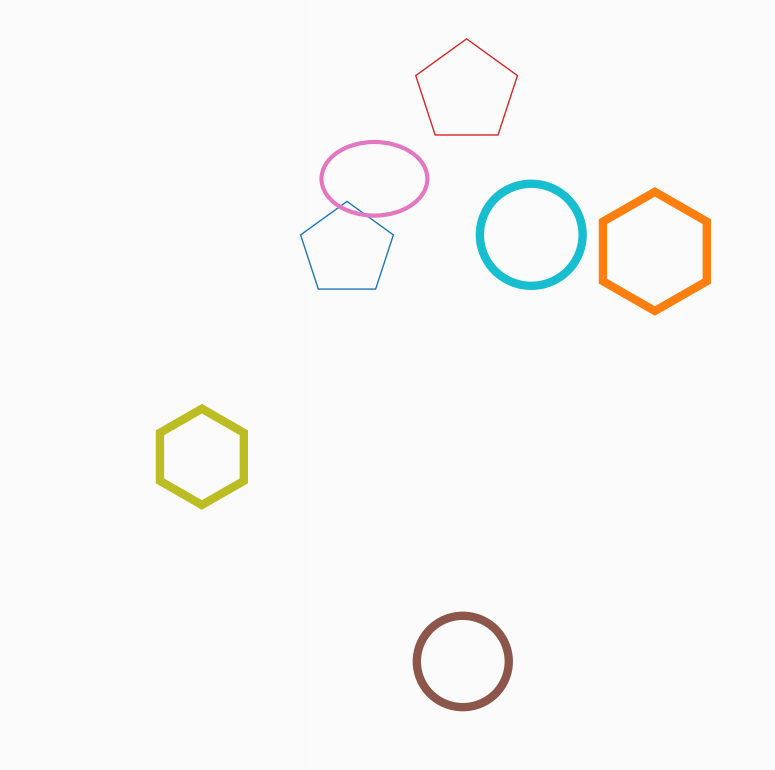[{"shape": "pentagon", "thickness": 0.5, "radius": 0.31, "center": [0.448, 0.675]}, {"shape": "hexagon", "thickness": 3, "radius": 0.39, "center": [0.845, 0.673]}, {"shape": "pentagon", "thickness": 0.5, "radius": 0.35, "center": [0.602, 0.881]}, {"shape": "circle", "thickness": 3, "radius": 0.3, "center": [0.597, 0.141]}, {"shape": "oval", "thickness": 1.5, "radius": 0.34, "center": [0.483, 0.768]}, {"shape": "hexagon", "thickness": 3, "radius": 0.31, "center": [0.261, 0.407]}, {"shape": "circle", "thickness": 3, "radius": 0.33, "center": [0.685, 0.695]}]